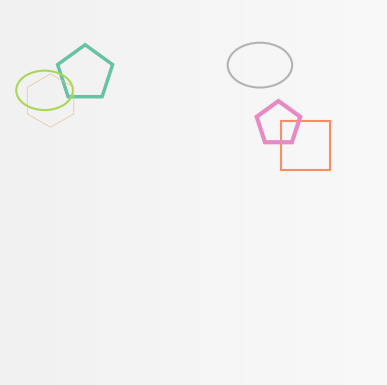[{"shape": "pentagon", "thickness": 2.5, "radius": 0.37, "center": [0.22, 0.809]}, {"shape": "square", "thickness": 1.5, "radius": 0.32, "center": [0.789, 0.622]}, {"shape": "pentagon", "thickness": 3, "radius": 0.3, "center": [0.719, 0.678]}, {"shape": "oval", "thickness": 1.5, "radius": 0.37, "center": [0.115, 0.765]}, {"shape": "hexagon", "thickness": 0.5, "radius": 0.35, "center": [0.13, 0.739]}, {"shape": "oval", "thickness": 1.5, "radius": 0.42, "center": [0.671, 0.831]}]